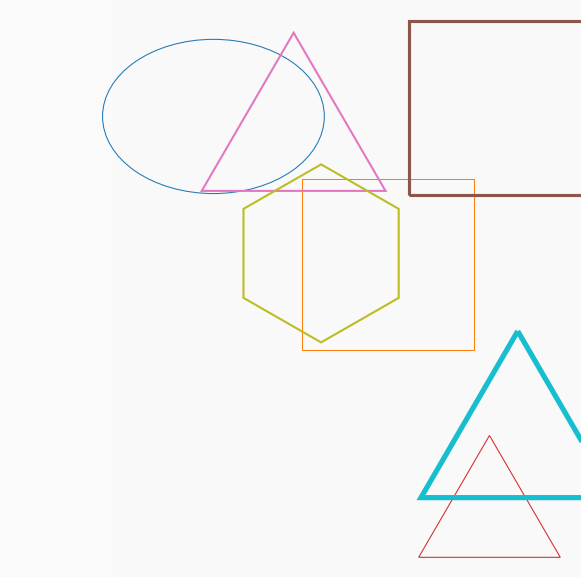[{"shape": "oval", "thickness": 0.5, "radius": 0.95, "center": [0.367, 0.797]}, {"shape": "square", "thickness": 0.5, "radius": 0.74, "center": [0.667, 0.542]}, {"shape": "triangle", "thickness": 0.5, "radius": 0.7, "center": [0.842, 0.104]}, {"shape": "square", "thickness": 1.5, "radius": 0.76, "center": [0.855, 0.812]}, {"shape": "triangle", "thickness": 1, "radius": 0.91, "center": [0.505, 0.76]}, {"shape": "hexagon", "thickness": 1, "radius": 0.77, "center": [0.552, 0.56]}, {"shape": "triangle", "thickness": 2.5, "radius": 0.96, "center": [0.891, 0.234]}]